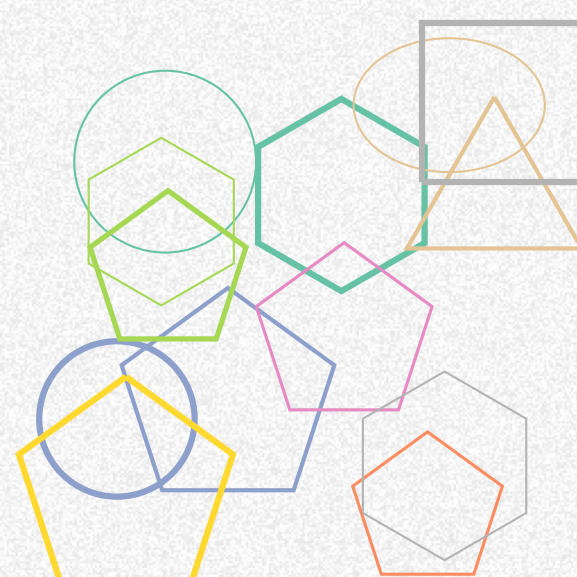[{"shape": "hexagon", "thickness": 3, "radius": 0.83, "center": [0.591, 0.661]}, {"shape": "circle", "thickness": 1, "radius": 0.79, "center": [0.286, 0.719]}, {"shape": "pentagon", "thickness": 1.5, "radius": 0.68, "center": [0.74, 0.115]}, {"shape": "pentagon", "thickness": 2, "radius": 0.97, "center": [0.395, 0.307]}, {"shape": "circle", "thickness": 3, "radius": 0.67, "center": [0.202, 0.274]}, {"shape": "pentagon", "thickness": 1.5, "radius": 0.8, "center": [0.596, 0.419]}, {"shape": "hexagon", "thickness": 1, "radius": 0.73, "center": [0.279, 0.615]}, {"shape": "pentagon", "thickness": 2.5, "radius": 0.71, "center": [0.291, 0.527]}, {"shape": "pentagon", "thickness": 3, "radius": 0.97, "center": [0.218, 0.152]}, {"shape": "oval", "thickness": 1, "radius": 0.83, "center": [0.778, 0.817]}, {"shape": "triangle", "thickness": 2, "radius": 0.87, "center": [0.856, 0.656]}, {"shape": "square", "thickness": 3, "radius": 0.69, "center": [0.868, 0.821]}, {"shape": "hexagon", "thickness": 1, "radius": 0.82, "center": [0.77, 0.192]}]